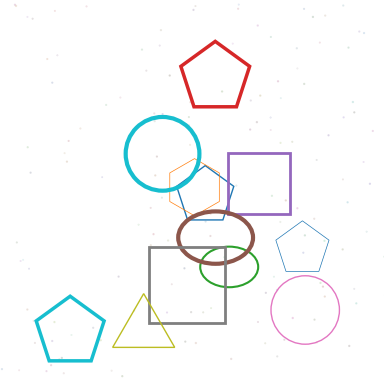[{"shape": "pentagon", "thickness": 1, "radius": 0.39, "center": [0.533, 0.492]}, {"shape": "pentagon", "thickness": 0.5, "radius": 0.36, "center": [0.786, 0.354]}, {"shape": "hexagon", "thickness": 0.5, "radius": 0.37, "center": [0.505, 0.514]}, {"shape": "oval", "thickness": 1.5, "radius": 0.38, "center": [0.595, 0.307]}, {"shape": "pentagon", "thickness": 2.5, "radius": 0.47, "center": [0.559, 0.799]}, {"shape": "square", "thickness": 2, "radius": 0.4, "center": [0.672, 0.523]}, {"shape": "oval", "thickness": 3, "radius": 0.49, "center": [0.56, 0.383]}, {"shape": "circle", "thickness": 1, "radius": 0.44, "center": [0.793, 0.195]}, {"shape": "square", "thickness": 2, "radius": 0.5, "center": [0.486, 0.26]}, {"shape": "triangle", "thickness": 1, "radius": 0.47, "center": [0.373, 0.144]}, {"shape": "circle", "thickness": 3, "radius": 0.48, "center": [0.422, 0.6]}, {"shape": "pentagon", "thickness": 2.5, "radius": 0.46, "center": [0.182, 0.138]}]